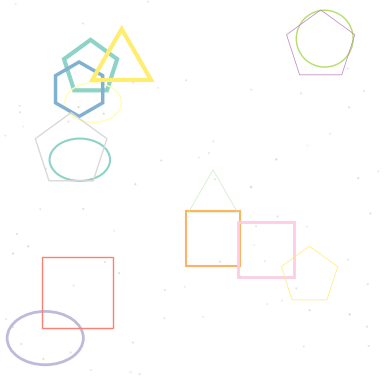[{"shape": "oval", "thickness": 1.5, "radius": 0.39, "center": [0.207, 0.585]}, {"shape": "pentagon", "thickness": 3, "radius": 0.36, "center": [0.235, 0.824]}, {"shape": "oval", "thickness": 1, "radius": 0.37, "center": [0.242, 0.734]}, {"shape": "oval", "thickness": 2, "radius": 0.49, "center": [0.118, 0.122]}, {"shape": "square", "thickness": 1, "radius": 0.46, "center": [0.201, 0.24]}, {"shape": "hexagon", "thickness": 2.5, "radius": 0.35, "center": [0.205, 0.768]}, {"shape": "square", "thickness": 1.5, "radius": 0.35, "center": [0.553, 0.38]}, {"shape": "circle", "thickness": 1, "radius": 0.37, "center": [0.843, 0.9]}, {"shape": "square", "thickness": 2, "radius": 0.36, "center": [0.691, 0.352]}, {"shape": "pentagon", "thickness": 1, "radius": 0.49, "center": [0.185, 0.61]}, {"shape": "pentagon", "thickness": 0.5, "radius": 0.47, "center": [0.833, 0.881]}, {"shape": "triangle", "thickness": 0.5, "radius": 0.37, "center": [0.553, 0.484]}, {"shape": "triangle", "thickness": 3, "radius": 0.44, "center": [0.316, 0.836]}, {"shape": "pentagon", "thickness": 0.5, "radius": 0.39, "center": [0.804, 0.284]}]